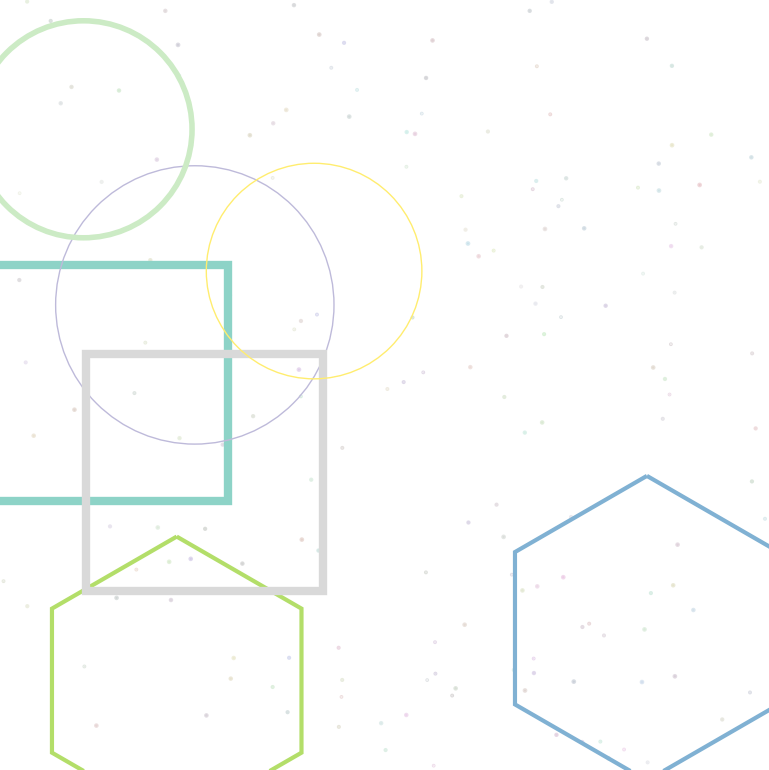[{"shape": "square", "thickness": 3, "radius": 0.77, "center": [0.142, 0.502]}, {"shape": "circle", "thickness": 0.5, "radius": 0.9, "center": [0.253, 0.604]}, {"shape": "hexagon", "thickness": 1.5, "radius": 0.99, "center": [0.84, 0.184]}, {"shape": "hexagon", "thickness": 1.5, "radius": 0.94, "center": [0.23, 0.116]}, {"shape": "square", "thickness": 3, "radius": 0.77, "center": [0.266, 0.386]}, {"shape": "circle", "thickness": 2, "radius": 0.7, "center": [0.109, 0.832]}, {"shape": "circle", "thickness": 0.5, "radius": 0.7, "center": [0.408, 0.648]}]